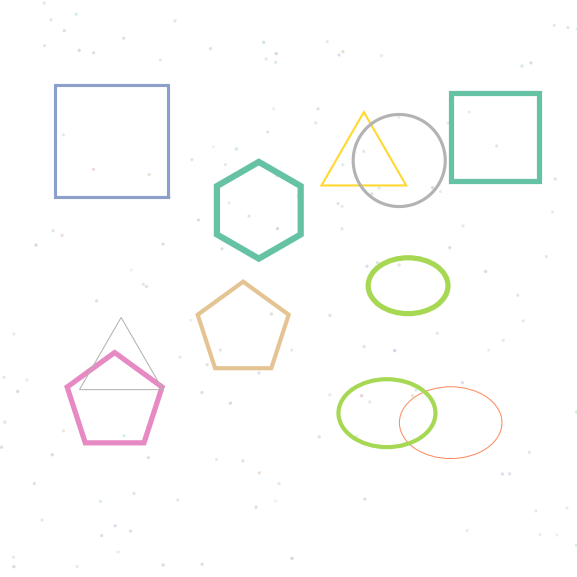[{"shape": "square", "thickness": 2.5, "radius": 0.38, "center": [0.857, 0.761]}, {"shape": "hexagon", "thickness": 3, "radius": 0.42, "center": [0.448, 0.635]}, {"shape": "oval", "thickness": 0.5, "radius": 0.44, "center": [0.78, 0.267]}, {"shape": "square", "thickness": 1.5, "radius": 0.49, "center": [0.193, 0.755]}, {"shape": "pentagon", "thickness": 2.5, "radius": 0.43, "center": [0.198, 0.302]}, {"shape": "oval", "thickness": 2, "radius": 0.42, "center": [0.67, 0.284]}, {"shape": "oval", "thickness": 2.5, "radius": 0.35, "center": [0.707, 0.504]}, {"shape": "triangle", "thickness": 1, "radius": 0.42, "center": [0.63, 0.72]}, {"shape": "pentagon", "thickness": 2, "radius": 0.41, "center": [0.421, 0.429]}, {"shape": "circle", "thickness": 1.5, "radius": 0.4, "center": [0.691, 0.721]}, {"shape": "triangle", "thickness": 0.5, "radius": 0.42, "center": [0.21, 0.366]}]